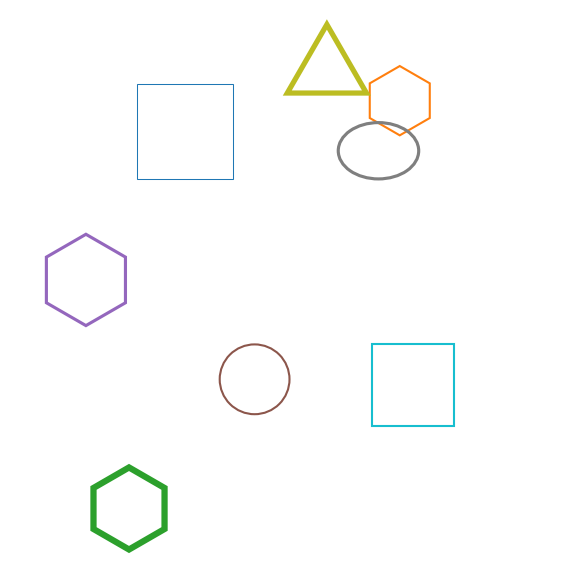[{"shape": "square", "thickness": 0.5, "radius": 0.41, "center": [0.321, 0.771]}, {"shape": "hexagon", "thickness": 1, "radius": 0.3, "center": [0.692, 0.825]}, {"shape": "hexagon", "thickness": 3, "radius": 0.36, "center": [0.223, 0.119]}, {"shape": "hexagon", "thickness": 1.5, "radius": 0.4, "center": [0.149, 0.514]}, {"shape": "circle", "thickness": 1, "radius": 0.3, "center": [0.441, 0.342]}, {"shape": "oval", "thickness": 1.5, "radius": 0.35, "center": [0.655, 0.738]}, {"shape": "triangle", "thickness": 2.5, "radius": 0.4, "center": [0.566, 0.878]}, {"shape": "square", "thickness": 1, "radius": 0.36, "center": [0.715, 0.332]}]